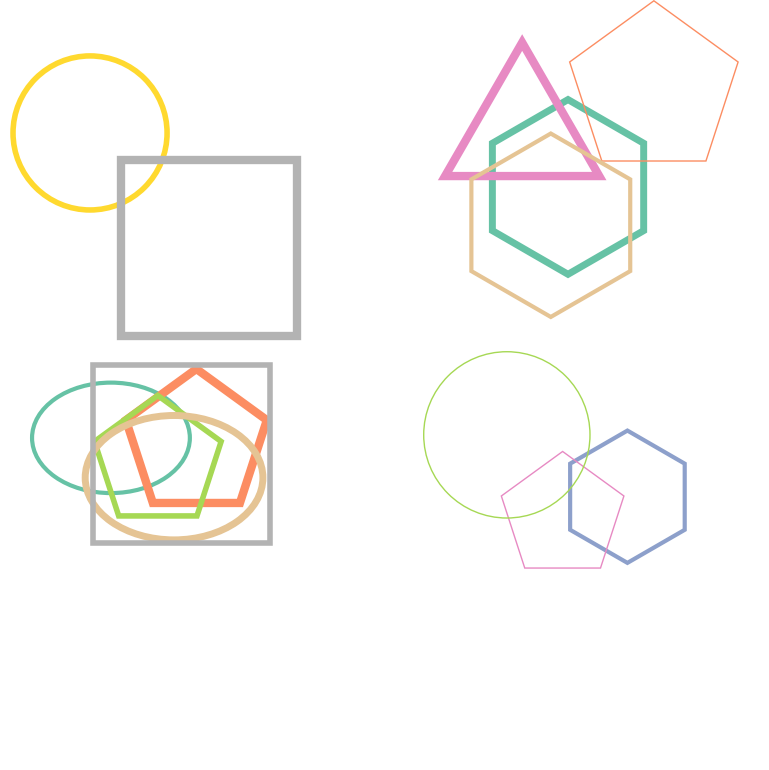[{"shape": "oval", "thickness": 1.5, "radius": 0.51, "center": [0.144, 0.431]}, {"shape": "hexagon", "thickness": 2.5, "radius": 0.57, "center": [0.738, 0.757]}, {"shape": "pentagon", "thickness": 3, "radius": 0.48, "center": [0.255, 0.425]}, {"shape": "pentagon", "thickness": 0.5, "radius": 0.58, "center": [0.849, 0.884]}, {"shape": "hexagon", "thickness": 1.5, "radius": 0.43, "center": [0.815, 0.355]}, {"shape": "triangle", "thickness": 3, "radius": 0.58, "center": [0.678, 0.829]}, {"shape": "pentagon", "thickness": 0.5, "radius": 0.42, "center": [0.731, 0.33]}, {"shape": "circle", "thickness": 0.5, "radius": 0.54, "center": [0.658, 0.435]}, {"shape": "pentagon", "thickness": 2, "radius": 0.43, "center": [0.205, 0.4]}, {"shape": "circle", "thickness": 2, "radius": 0.5, "center": [0.117, 0.827]}, {"shape": "oval", "thickness": 2.5, "radius": 0.58, "center": [0.226, 0.38]}, {"shape": "hexagon", "thickness": 1.5, "radius": 0.6, "center": [0.715, 0.707]}, {"shape": "square", "thickness": 2, "radius": 0.58, "center": [0.236, 0.41]}, {"shape": "square", "thickness": 3, "radius": 0.57, "center": [0.271, 0.678]}]